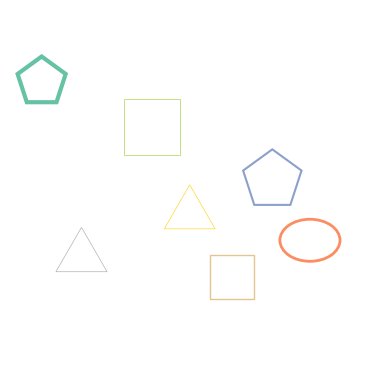[{"shape": "pentagon", "thickness": 3, "radius": 0.33, "center": [0.108, 0.788]}, {"shape": "oval", "thickness": 2, "radius": 0.39, "center": [0.805, 0.376]}, {"shape": "pentagon", "thickness": 1.5, "radius": 0.4, "center": [0.707, 0.532]}, {"shape": "square", "thickness": 0.5, "radius": 0.36, "center": [0.396, 0.671]}, {"shape": "triangle", "thickness": 0.5, "radius": 0.38, "center": [0.493, 0.444]}, {"shape": "square", "thickness": 1, "radius": 0.29, "center": [0.603, 0.28]}, {"shape": "triangle", "thickness": 0.5, "radius": 0.38, "center": [0.212, 0.333]}]